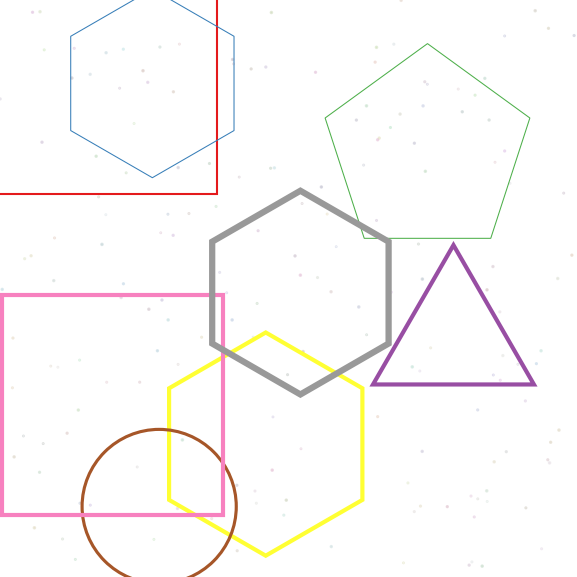[{"shape": "square", "thickness": 1, "radius": 0.96, "center": [0.185, 0.855]}, {"shape": "hexagon", "thickness": 0.5, "radius": 0.82, "center": [0.264, 0.855]}, {"shape": "pentagon", "thickness": 0.5, "radius": 0.93, "center": [0.74, 0.737]}, {"shape": "triangle", "thickness": 2, "radius": 0.8, "center": [0.785, 0.414]}, {"shape": "hexagon", "thickness": 2, "radius": 0.97, "center": [0.46, 0.23]}, {"shape": "circle", "thickness": 1.5, "radius": 0.67, "center": [0.276, 0.122]}, {"shape": "square", "thickness": 2, "radius": 0.95, "center": [0.195, 0.297]}, {"shape": "hexagon", "thickness": 3, "radius": 0.88, "center": [0.52, 0.492]}]